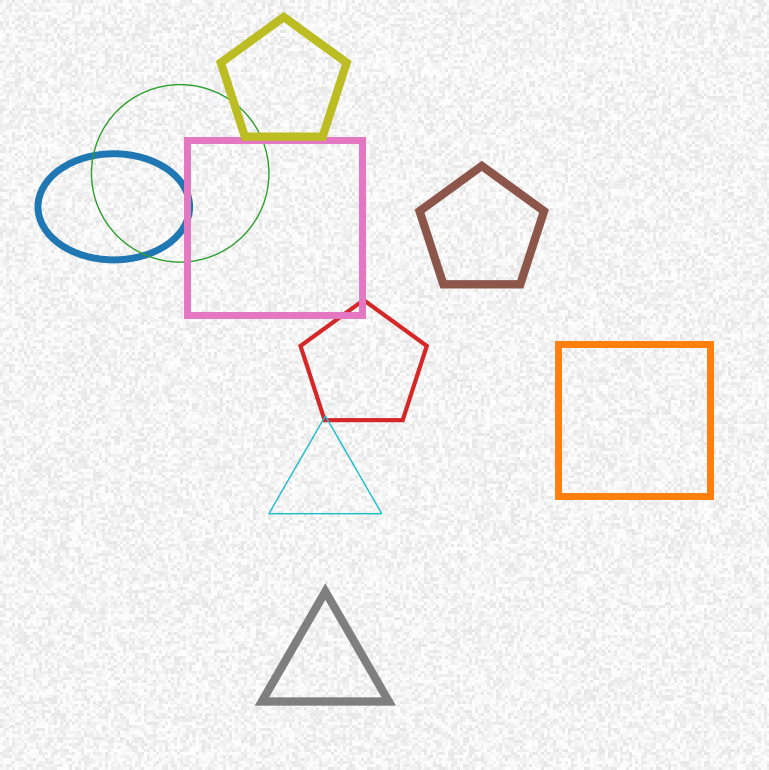[{"shape": "oval", "thickness": 2.5, "radius": 0.49, "center": [0.148, 0.731]}, {"shape": "square", "thickness": 2.5, "radius": 0.5, "center": [0.823, 0.455]}, {"shape": "circle", "thickness": 0.5, "radius": 0.58, "center": [0.234, 0.775]}, {"shape": "pentagon", "thickness": 1.5, "radius": 0.43, "center": [0.472, 0.524]}, {"shape": "pentagon", "thickness": 3, "radius": 0.42, "center": [0.626, 0.7]}, {"shape": "square", "thickness": 2.5, "radius": 0.57, "center": [0.356, 0.704]}, {"shape": "triangle", "thickness": 3, "radius": 0.48, "center": [0.423, 0.137]}, {"shape": "pentagon", "thickness": 3, "radius": 0.43, "center": [0.369, 0.892]}, {"shape": "triangle", "thickness": 0.5, "radius": 0.42, "center": [0.422, 0.375]}]